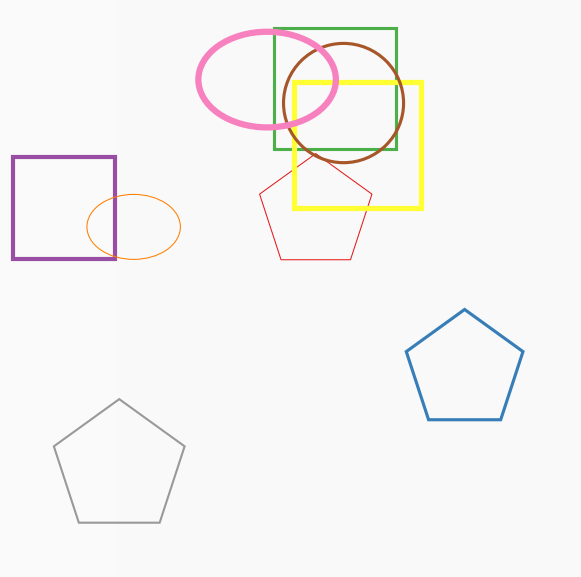[{"shape": "pentagon", "thickness": 0.5, "radius": 0.51, "center": [0.543, 0.632]}, {"shape": "pentagon", "thickness": 1.5, "radius": 0.53, "center": [0.799, 0.358]}, {"shape": "square", "thickness": 1.5, "radius": 0.53, "center": [0.577, 0.846]}, {"shape": "square", "thickness": 2, "radius": 0.44, "center": [0.11, 0.639]}, {"shape": "oval", "thickness": 0.5, "radius": 0.4, "center": [0.23, 0.606]}, {"shape": "square", "thickness": 2.5, "radius": 0.55, "center": [0.615, 0.748]}, {"shape": "circle", "thickness": 1.5, "radius": 0.52, "center": [0.591, 0.821]}, {"shape": "oval", "thickness": 3, "radius": 0.59, "center": [0.46, 0.861]}, {"shape": "pentagon", "thickness": 1, "radius": 0.59, "center": [0.205, 0.19]}]